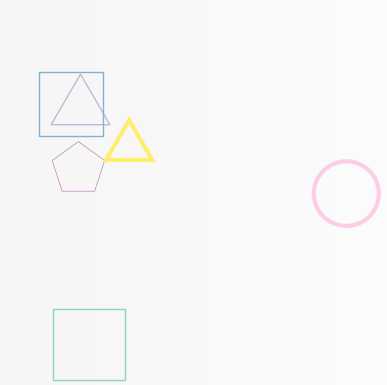[{"shape": "square", "thickness": 1, "radius": 0.46, "center": [0.229, 0.105]}, {"shape": "triangle", "thickness": 1, "radius": 0.44, "center": [0.208, 0.72]}, {"shape": "square", "thickness": 1, "radius": 0.41, "center": [0.184, 0.729]}, {"shape": "circle", "thickness": 3, "radius": 0.42, "center": [0.894, 0.497]}, {"shape": "pentagon", "thickness": 0.5, "radius": 0.36, "center": [0.202, 0.561]}, {"shape": "triangle", "thickness": 3, "radius": 0.34, "center": [0.333, 0.619]}]